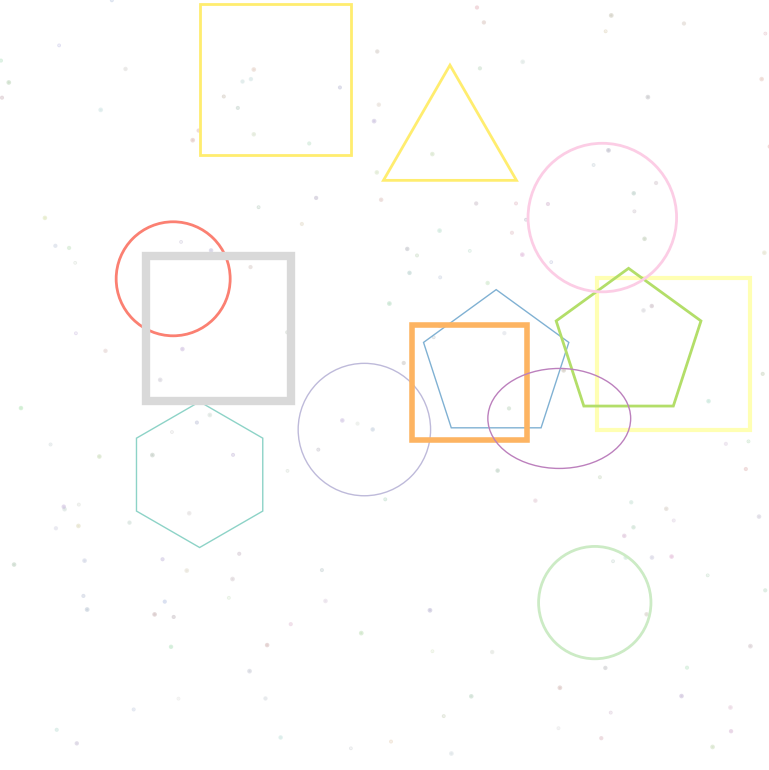[{"shape": "hexagon", "thickness": 0.5, "radius": 0.47, "center": [0.259, 0.384]}, {"shape": "square", "thickness": 1.5, "radius": 0.5, "center": [0.875, 0.54]}, {"shape": "circle", "thickness": 0.5, "radius": 0.43, "center": [0.473, 0.442]}, {"shape": "circle", "thickness": 1, "radius": 0.37, "center": [0.225, 0.638]}, {"shape": "pentagon", "thickness": 0.5, "radius": 0.5, "center": [0.644, 0.525]}, {"shape": "square", "thickness": 2, "radius": 0.37, "center": [0.609, 0.503]}, {"shape": "pentagon", "thickness": 1, "radius": 0.49, "center": [0.816, 0.553]}, {"shape": "circle", "thickness": 1, "radius": 0.48, "center": [0.782, 0.717]}, {"shape": "square", "thickness": 3, "radius": 0.47, "center": [0.284, 0.573]}, {"shape": "oval", "thickness": 0.5, "radius": 0.46, "center": [0.726, 0.457]}, {"shape": "circle", "thickness": 1, "radius": 0.36, "center": [0.772, 0.217]}, {"shape": "triangle", "thickness": 1, "radius": 0.5, "center": [0.584, 0.816]}, {"shape": "square", "thickness": 1, "radius": 0.49, "center": [0.358, 0.897]}]